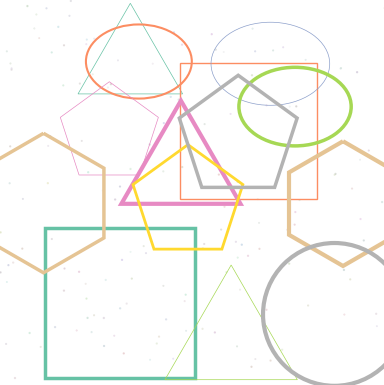[{"shape": "square", "thickness": 2.5, "radius": 0.97, "center": [0.31, 0.214]}, {"shape": "triangle", "thickness": 0.5, "radius": 0.78, "center": [0.339, 0.835]}, {"shape": "square", "thickness": 1, "radius": 0.89, "center": [0.645, 0.66]}, {"shape": "oval", "thickness": 1.5, "radius": 0.69, "center": [0.361, 0.84]}, {"shape": "oval", "thickness": 0.5, "radius": 0.77, "center": [0.702, 0.834]}, {"shape": "triangle", "thickness": 3, "radius": 0.89, "center": [0.47, 0.56]}, {"shape": "pentagon", "thickness": 0.5, "radius": 0.67, "center": [0.284, 0.654]}, {"shape": "oval", "thickness": 2.5, "radius": 0.73, "center": [0.766, 0.723]}, {"shape": "triangle", "thickness": 0.5, "radius": 0.99, "center": [0.6, 0.113]}, {"shape": "pentagon", "thickness": 2, "radius": 0.75, "center": [0.488, 0.474]}, {"shape": "hexagon", "thickness": 3, "radius": 0.81, "center": [0.891, 0.471]}, {"shape": "hexagon", "thickness": 2.5, "radius": 0.91, "center": [0.113, 0.473]}, {"shape": "pentagon", "thickness": 2.5, "radius": 0.8, "center": [0.619, 0.643]}, {"shape": "circle", "thickness": 3, "radius": 0.93, "center": [0.869, 0.183]}]